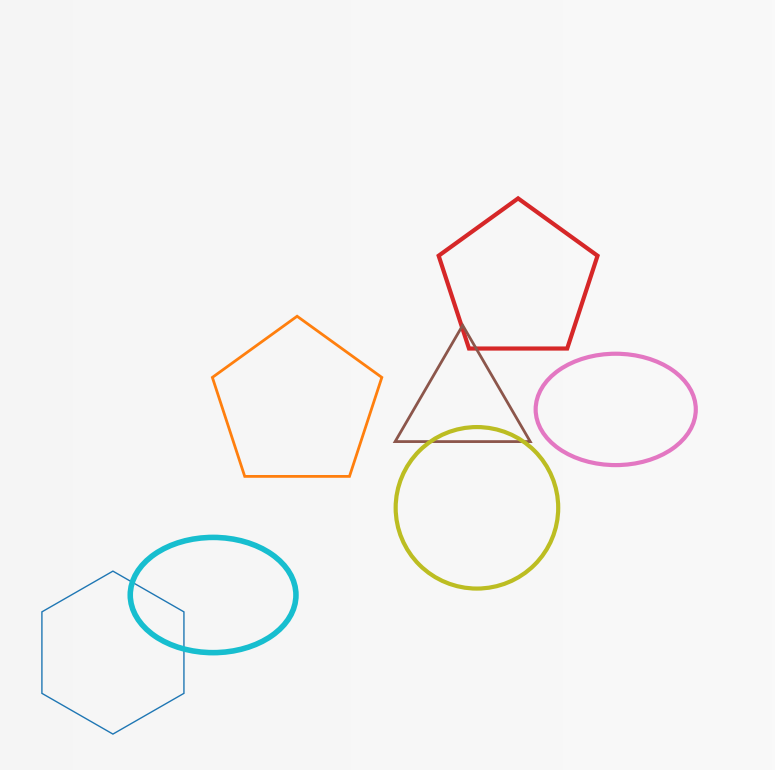[{"shape": "hexagon", "thickness": 0.5, "radius": 0.53, "center": [0.146, 0.152]}, {"shape": "pentagon", "thickness": 1, "radius": 0.57, "center": [0.383, 0.474]}, {"shape": "pentagon", "thickness": 1.5, "radius": 0.54, "center": [0.669, 0.635]}, {"shape": "triangle", "thickness": 1, "radius": 0.5, "center": [0.597, 0.477]}, {"shape": "oval", "thickness": 1.5, "radius": 0.52, "center": [0.794, 0.468]}, {"shape": "circle", "thickness": 1.5, "radius": 0.52, "center": [0.615, 0.34]}, {"shape": "oval", "thickness": 2, "radius": 0.53, "center": [0.275, 0.227]}]